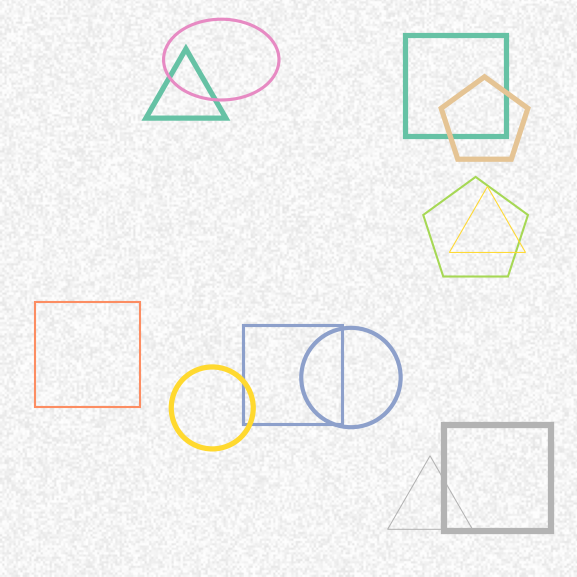[{"shape": "triangle", "thickness": 2.5, "radius": 0.4, "center": [0.322, 0.835]}, {"shape": "square", "thickness": 2.5, "radius": 0.43, "center": [0.789, 0.851]}, {"shape": "square", "thickness": 1, "radius": 0.45, "center": [0.151, 0.385]}, {"shape": "circle", "thickness": 2, "radius": 0.43, "center": [0.608, 0.345]}, {"shape": "square", "thickness": 1.5, "radius": 0.43, "center": [0.506, 0.35]}, {"shape": "oval", "thickness": 1.5, "radius": 0.5, "center": [0.383, 0.896]}, {"shape": "pentagon", "thickness": 1, "radius": 0.48, "center": [0.824, 0.597]}, {"shape": "triangle", "thickness": 0.5, "radius": 0.38, "center": [0.844, 0.6]}, {"shape": "circle", "thickness": 2.5, "radius": 0.35, "center": [0.368, 0.293]}, {"shape": "pentagon", "thickness": 2.5, "radius": 0.39, "center": [0.839, 0.787]}, {"shape": "square", "thickness": 3, "radius": 0.46, "center": [0.861, 0.171]}, {"shape": "triangle", "thickness": 0.5, "radius": 0.42, "center": [0.745, 0.125]}]